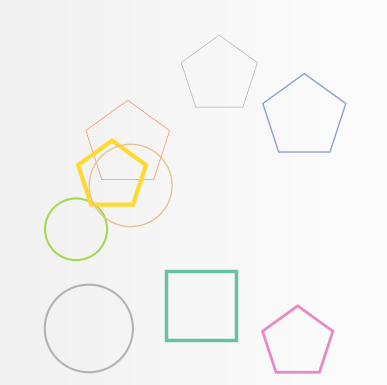[{"shape": "square", "thickness": 2.5, "radius": 0.45, "center": [0.52, 0.207]}, {"shape": "pentagon", "thickness": 0.5, "radius": 0.57, "center": [0.33, 0.626]}, {"shape": "pentagon", "thickness": 1, "radius": 0.56, "center": [0.785, 0.696]}, {"shape": "pentagon", "thickness": 2, "radius": 0.48, "center": [0.768, 0.11]}, {"shape": "circle", "thickness": 1.5, "radius": 0.4, "center": [0.196, 0.404]}, {"shape": "pentagon", "thickness": 3, "radius": 0.46, "center": [0.289, 0.543]}, {"shape": "circle", "thickness": 1, "radius": 0.53, "center": [0.337, 0.518]}, {"shape": "circle", "thickness": 1.5, "radius": 0.57, "center": [0.229, 0.147]}, {"shape": "pentagon", "thickness": 0.5, "radius": 0.52, "center": [0.566, 0.805]}]